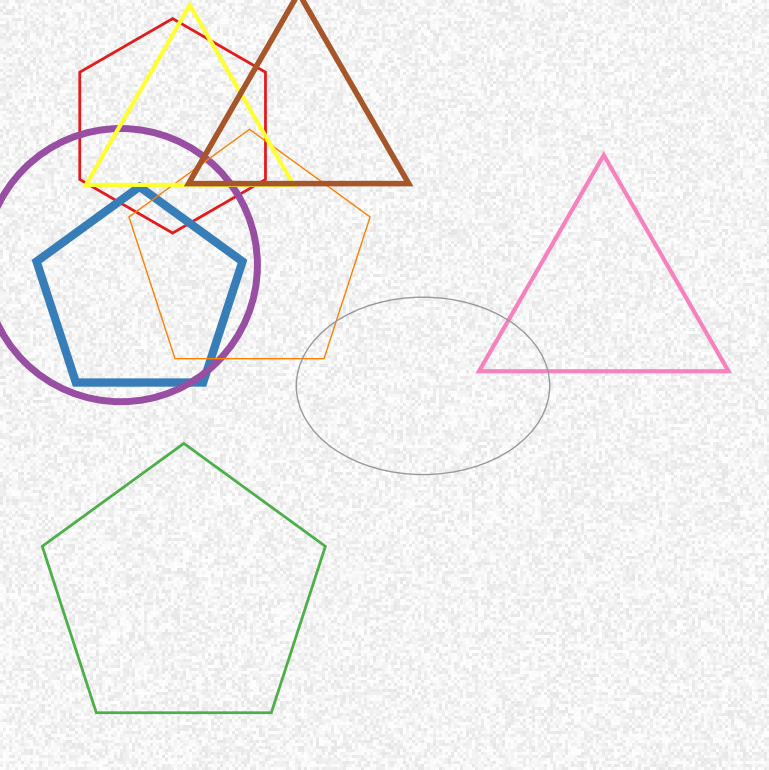[{"shape": "hexagon", "thickness": 1, "radius": 0.7, "center": [0.224, 0.837]}, {"shape": "pentagon", "thickness": 3, "radius": 0.7, "center": [0.181, 0.617]}, {"shape": "pentagon", "thickness": 1, "radius": 0.97, "center": [0.239, 0.231]}, {"shape": "circle", "thickness": 2.5, "radius": 0.89, "center": [0.157, 0.656]}, {"shape": "pentagon", "thickness": 0.5, "radius": 0.82, "center": [0.324, 0.667]}, {"shape": "triangle", "thickness": 1.5, "radius": 0.78, "center": [0.246, 0.838]}, {"shape": "triangle", "thickness": 2, "radius": 0.82, "center": [0.388, 0.844]}, {"shape": "triangle", "thickness": 1.5, "radius": 0.94, "center": [0.784, 0.611]}, {"shape": "oval", "thickness": 0.5, "radius": 0.82, "center": [0.549, 0.499]}]